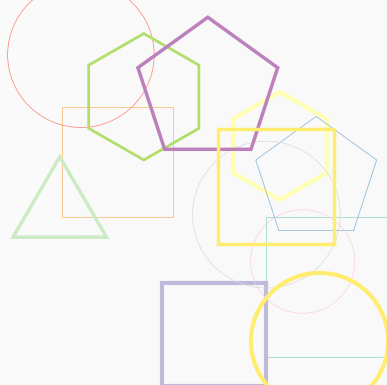[{"shape": "square", "thickness": 0.5, "radius": 0.91, "center": [0.869, 0.255]}, {"shape": "hexagon", "thickness": 3, "radius": 0.7, "center": [0.722, 0.621]}, {"shape": "square", "thickness": 3, "radius": 0.67, "center": [0.552, 0.132]}, {"shape": "circle", "thickness": 0.5, "radius": 0.95, "center": [0.209, 0.858]}, {"shape": "pentagon", "thickness": 0.5, "radius": 0.82, "center": [0.816, 0.534]}, {"shape": "square", "thickness": 0.5, "radius": 0.71, "center": [0.304, 0.578]}, {"shape": "hexagon", "thickness": 2, "radius": 0.82, "center": [0.371, 0.749]}, {"shape": "circle", "thickness": 0.5, "radius": 0.67, "center": [0.781, 0.321]}, {"shape": "circle", "thickness": 0.5, "radius": 0.95, "center": [0.688, 0.443]}, {"shape": "pentagon", "thickness": 2.5, "radius": 0.95, "center": [0.536, 0.766]}, {"shape": "triangle", "thickness": 2.5, "radius": 0.7, "center": [0.154, 0.454]}, {"shape": "square", "thickness": 2.5, "radius": 0.75, "center": [0.712, 0.517]}, {"shape": "circle", "thickness": 3, "radius": 0.89, "center": [0.825, 0.114]}]